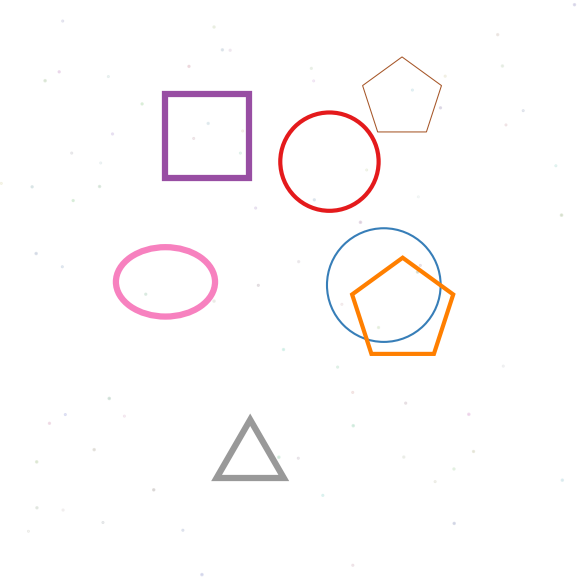[{"shape": "circle", "thickness": 2, "radius": 0.43, "center": [0.57, 0.719]}, {"shape": "circle", "thickness": 1, "radius": 0.49, "center": [0.665, 0.505]}, {"shape": "square", "thickness": 3, "radius": 0.36, "center": [0.359, 0.763]}, {"shape": "pentagon", "thickness": 2, "radius": 0.46, "center": [0.697, 0.461]}, {"shape": "pentagon", "thickness": 0.5, "radius": 0.36, "center": [0.696, 0.829]}, {"shape": "oval", "thickness": 3, "radius": 0.43, "center": [0.287, 0.511]}, {"shape": "triangle", "thickness": 3, "radius": 0.34, "center": [0.433, 0.205]}]